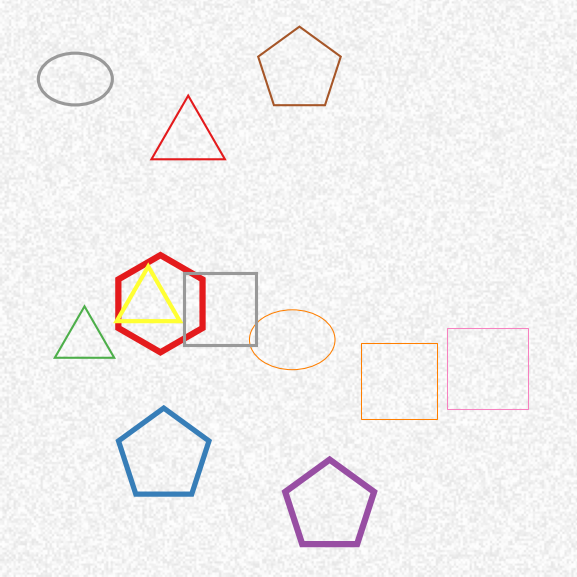[{"shape": "hexagon", "thickness": 3, "radius": 0.42, "center": [0.278, 0.473]}, {"shape": "triangle", "thickness": 1, "radius": 0.37, "center": [0.326, 0.76]}, {"shape": "pentagon", "thickness": 2.5, "radius": 0.41, "center": [0.284, 0.21]}, {"shape": "triangle", "thickness": 1, "radius": 0.3, "center": [0.146, 0.409]}, {"shape": "pentagon", "thickness": 3, "radius": 0.4, "center": [0.571, 0.122]}, {"shape": "oval", "thickness": 0.5, "radius": 0.37, "center": [0.506, 0.411]}, {"shape": "square", "thickness": 0.5, "radius": 0.33, "center": [0.691, 0.34]}, {"shape": "triangle", "thickness": 2, "radius": 0.32, "center": [0.257, 0.475]}, {"shape": "pentagon", "thickness": 1, "radius": 0.38, "center": [0.519, 0.878]}, {"shape": "square", "thickness": 0.5, "radius": 0.35, "center": [0.845, 0.361]}, {"shape": "square", "thickness": 1.5, "radius": 0.31, "center": [0.381, 0.464]}, {"shape": "oval", "thickness": 1.5, "radius": 0.32, "center": [0.13, 0.862]}]